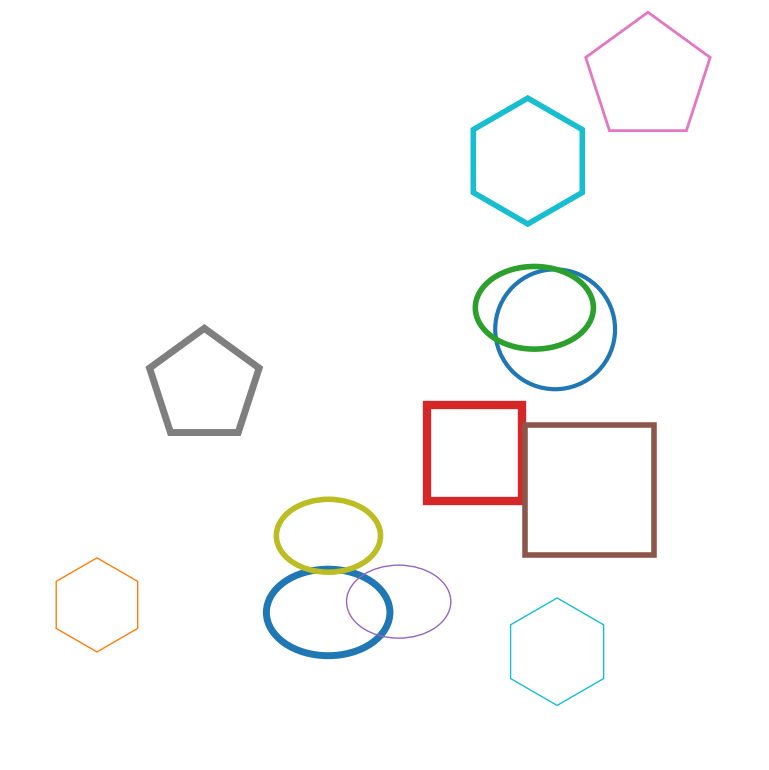[{"shape": "circle", "thickness": 1.5, "radius": 0.39, "center": [0.721, 0.572]}, {"shape": "oval", "thickness": 2.5, "radius": 0.4, "center": [0.426, 0.205]}, {"shape": "hexagon", "thickness": 0.5, "radius": 0.31, "center": [0.126, 0.214]}, {"shape": "oval", "thickness": 2, "radius": 0.38, "center": [0.694, 0.6]}, {"shape": "square", "thickness": 3, "radius": 0.31, "center": [0.617, 0.412]}, {"shape": "oval", "thickness": 0.5, "radius": 0.34, "center": [0.518, 0.219]}, {"shape": "square", "thickness": 2, "radius": 0.42, "center": [0.765, 0.364]}, {"shape": "pentagon", "thickness": 1, "radius": 0.42, "center": [0.841, 0.899]}, {"shape": "pentagon", "thickness": 2.5, "radius": 0.37, "center": [0.265, 0.499]}, {"shape": "oval", "thickness": 2, "radius": 0.34, "center": [0.427, 0.304]}, {"shape": "hexagon", "thickness": 0.5, "radius": 0.35, "center": [0.724, 0.154]}, {"shape": "hexagon", "thickness": 2, "radius": 0.41, "center": [0.685, 0.791]}]